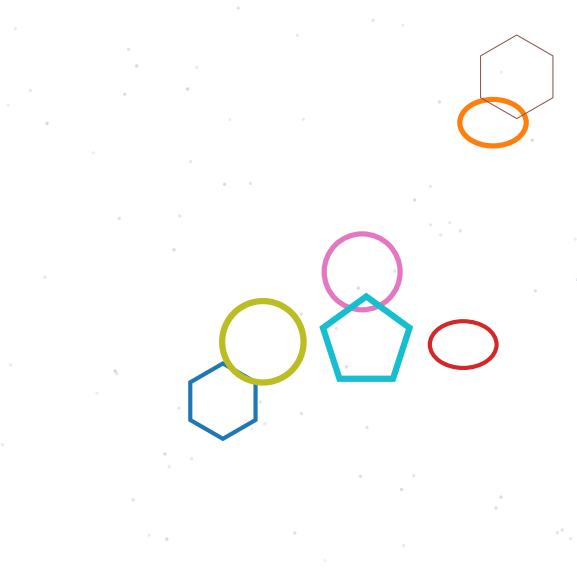[{"shape": "hexagon", "thickness": 2, "radius": 0.33, "center": [0.386, 0.305]}, {"shape": "oval", "thickness": 2.5, "radius": 0.29, "center": [0.854, 0.787]}, {"shape": "oval", "thickness": 2, "radius": 0.29, "center": [0.802, 0.402]}, {"shape": "hexagon", "thickness": 0.5, "radius": 0.36, "center": [0.895, 0.866]}, {"shape": "circle", "thickness": 2.5, "radius": 0.33, "center": [0.627, 0.528]}, {"shape": "circle", "thickness": 3, "radius": 0.35, "center": [0.455, 0.407]}, {"shape": "pentagon", "thickness": 3, "radius": 0.39, "center": [0.634, 0.407]}]